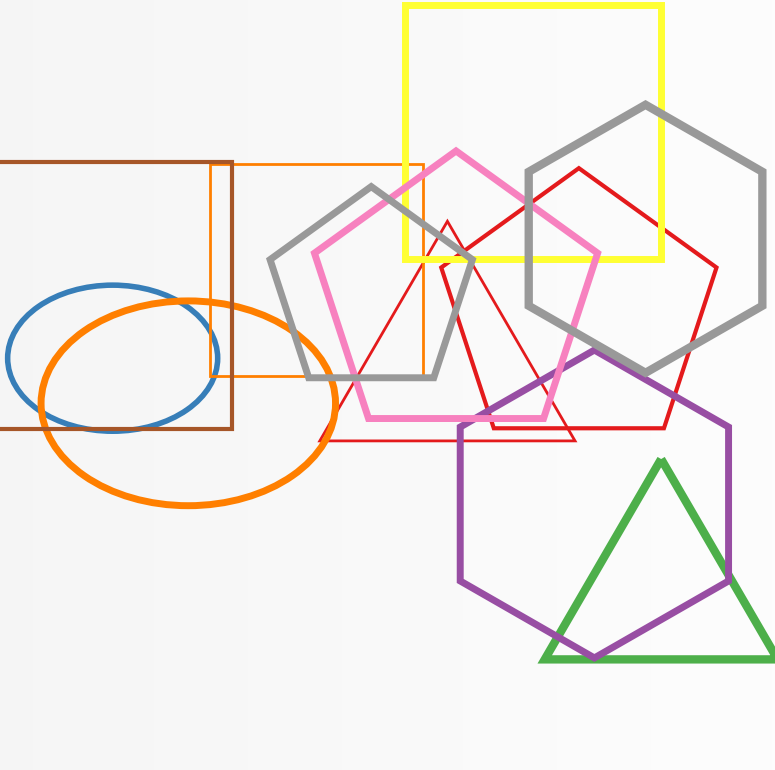[{"shape": "triangle", "thickness": 1, "radius": 0.95, "center": [0.577, 0.522]}, {"shape": "pentagon", "thickness": 1.5, "radius": 0.93, "center": [0.747, 0.595]}, {"shape": "oval", "thickness": 2, "radius": 0.68, "center": [0.145, 0.535]}, {"shape": "triangle", "thickness": 3, "radius": 0.87, "center": [0.853, 0.23]}, {"shape": "hexagon", "thickness": 2.5, "radius": 1.0, "center": [0.767, 0.345]}, {"shape": "oval", "thickness": 2.5, "radius": 0.95, "center": [0.243, 0.476]}, {"shape": "square", "thickness": 1, "radius": 0.69, "center": [0.408, 0.649]}, {"shape": "square", "thickness": 2.5, "radius": 0.83, "center": [0.687, 0.828]}, {"shape": "square", "thickness": 1.5, "radius": 0.87, "center": [0.126, 0.617]}, {"shape": "pentagon", "thickness": 2.5, "radius": 0.96, "center": [0.588, 0.612]}, {"shape": "pentagon", "thickness": 2.5, "radius": 0.69, "center": [0.479, 0.62]}, {"shape": "hexagon", "thickness": 3, "radius": 0.87, "center": [0.833, 0.69]}]